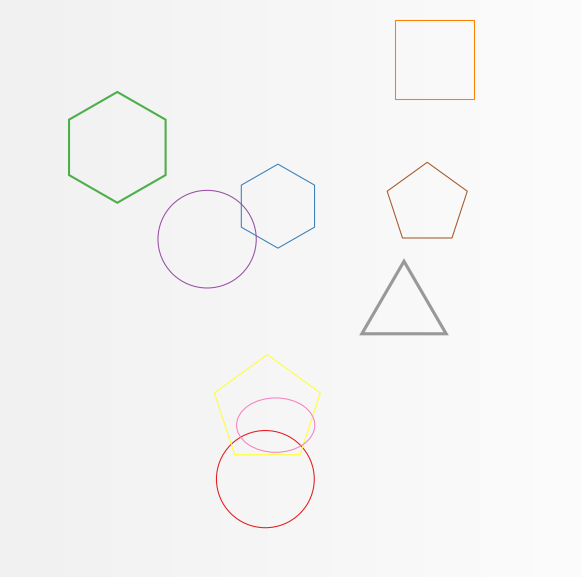[{"shape": "circle", "thickness": 0.5, "radius": 0.42, "center": [0.457, 0.169]}, {"shape": "hexagon", "thickness": 0.5, "radius": 0.36, "center": [0.478, 0.642]}, {"shape": "hexagon", "thickness": 1, "radius": 0.48, "center": [0.202, 0.744]}, {"shape": "circle", "thickness": 0.5, "radius": 0.42, "center": [0.356, 0.585]}, {"shape": "square", "thickness": 0.5, "radius": 0.34, "center": [0.748, 0.896]}, {"shape": "pentagon", "thickness": 0.5, "radius": 0.48, "center": [0.46, 0.289]}, {"shape": "pentagon", "thickness": 0.5, "radius": 0.36, "center": [0.735, 0.646]}, {"shape": "oval", "thickness": 0.5, "radius": 0.34, "center": [0.474, 0.263]}, {"shape": "triangle", "thickness": 1.5, "radius": 0.42, "center": [0.695, 0.463]}]